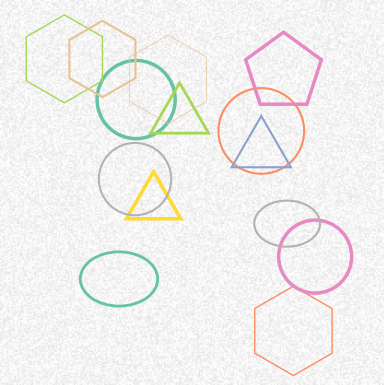[{"shape": "oval", "thickness": 2, "radius": 0.5, "center": [0.309, 0.275]}, {"shape": "circle", "thickness": 2.5, "radius": 0.51, "center": [0.354, 0.741]}, {"shape": "hexagon", "thickness": 1, "radius": 0.58, "center": [0.762, 0.141]}, {"shape": "circle", "thickness": 1.5, "radius": 0.56, "center": [0.679, 0.66]}, {"shape": "triangle", "thickness": 1.5, "radius": 0.44, "center": [0.679, 0.61]}, {"shape": "circle", "thickness": 2.5, "radius": 0.47, "center": [0.819, 0.333]}, {"shape": "pentagon", "thickness": 2.5, "radius": 0.52, "center": [0.736, 0.813]}, {"shape": "hexagon", "thickness": 1, "radius": 0.57, "center": [0.167, 0.847]}, {"shape": "triangle", "thickness": 2, "radius": 0.44, "center": [0.466, 0.698]}, {"shape": "triangle", "thickness": 2.5, "radius": 0.41, "center": [0.399, 0.472]}, {"shape": "hexagon", "thickness": 1.5, "radius": 0.5, "center": [0.266, 0.847]}, {"shape": "hexagon", "thickness": 0.5, "radius": 0.58, "center": [0.436, 0.794]}, {"shape": "circle", "thickness": 1.5, "radius": 0.47, "center": [0.351, 0.535]}, {"shape": "oval", "thickness": 1.5, "radius": 0.43, "center": [0.746, 0.419]}]